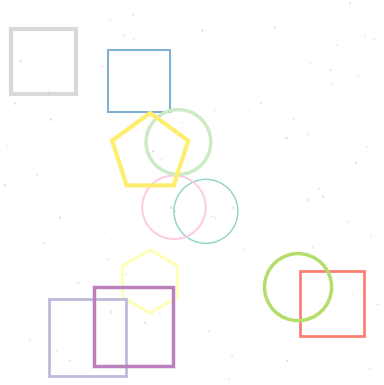[{"shape": "circle", "thickness": 1, "radius": 0.42, "center": [0.535, 0.451]}, {"shape": "hexagon", "thickness": 2, "radius": 0.41, "center": [0.389, 0.269]}, {"shape": "square", "thickness": 2, "radius": 0.5, "center": [0.228, 0.123]}, {"shape": "square", "thickness": 2, "radius": 0.42, "center": [0.862, 0.211]}, {"shape": "square", "thickness": 1.5, "radius": 0.4, "center": [0.361, 0.79]}, {"shape": "circle", "thickness": 2.5, "radius": 0.44, "center": [0.774, 0.254]}, {"shape": "circle", "thickness": 1.5, "radius": 0.41, "center": [0.452, 0.462]}, {"shape": "square", "thickness": 3, "radius": 0.42, "center": [0.113, 0.84]}, {"shape": "square", "thickness": 2.5, "radius": 0.51, "center": [0.347, 0.153]}, {"shape": "circle", "thickness": 2.5, "radius": 0.42, "center": [0.463, 0.631]}, {"shape": "pentagon", "thickness": 3, "radius": 0.52, "center": [0.39, 0.603]}]